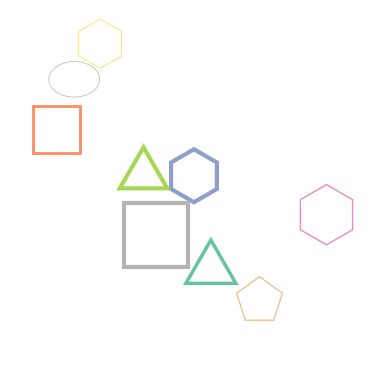[{"shape": "triangle", "thickness": 2.5, "radius": 0.37, "center": [0.548, 0.302]}, {"shape": "square", "thickness": 2, "radius": 0.3, "center": [0.147, 0.663]}, {"shape": "hexagon", "thickness": 3, "radius": 0.34, "center": [0.504, 0.544]}, {"shape": "hexagon", "thickness": 1, "radius": 0.39, "center": [0.848, 0.442]}, {"shape": "triangle", "thickness": 3, "radius": 0.36, "center": [0.373, 0.546]}, {"shape": "hexagon", "thickness": 0.5, "radius": 0.32, "center": [0.26, 0.886]}, {"shape": "pentagon", "thickness": 1, "radius": 0.31, "center": [0.674, 0.219]}, {"shape": "square", "thickness": 3, "radius": 0.42, "center": [0.405, 0.389]}, {"shape": "oval", "thickness": 0.5, "radius": 0.33, "center": [0.193, 0.794]}]